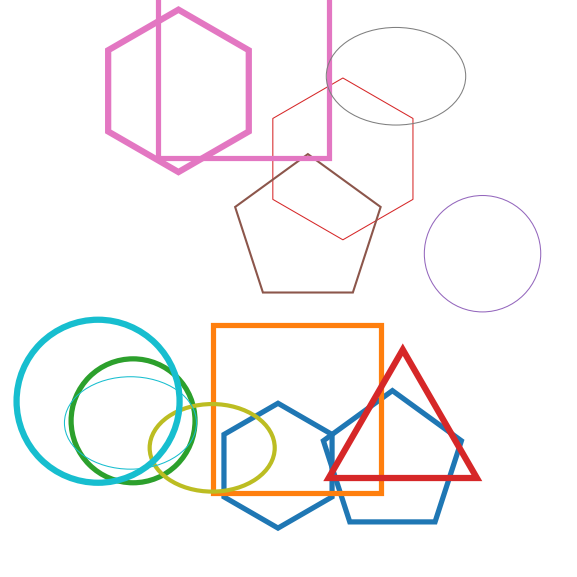[{"shape": "pentagon", "thickness": 2.5, "radius": 0.63, "center": [0.679, 0.197]}, {"shape": "hexagon", "thickness": 2.5, "radius": 0.54, "center": [0.481, 0.193]}, {"shape": "square", "thickness": 2.5, "radius": 0.73, "center": [0.514, 0.291]}, {"shape": "circle", "thickness": 2.5, "radius": 0.54, "center": [0.23, 0.27]}, {"shape": "hexagon", "thickness": 0.5, "radius": 0.7, "center": [0.594, 0.724]}, {"shape": "triangle", "thickness": 3, "radius": 0.74, "center": [0.697, 0.245]}, {"shape": "circle", "thickness": 0.5, "radius": 0.5, "center": [0.836, 0.56]}, {"shape": "pentagon", "thickness": 1, "radius": 0.66, "center": [0.533, 0.6]}, {"shape": "square", "thickness": 2.5, "radius": 0.74, "center": [0.421, 0.874]}, {"shape": "hexagon", "thickness": 3, "radius": 0.7, "center": [0.309, 0.842]}, {"shape": "oval", "thickness": 0.5, "radius": 0.6, "center": [0.686, 0.867]}, {"shape": "oval", "thickness": 2, "radius": 0.54, "center": [0.367, 0.224]}, {"shape": "oval", "thickness": 0.5, "radius": 0.57, "center": [0.226, 0.267]}, {"shape": "circle", "thickness": 3, "radius": 0.71, "center": [0.17, 0.304]}]